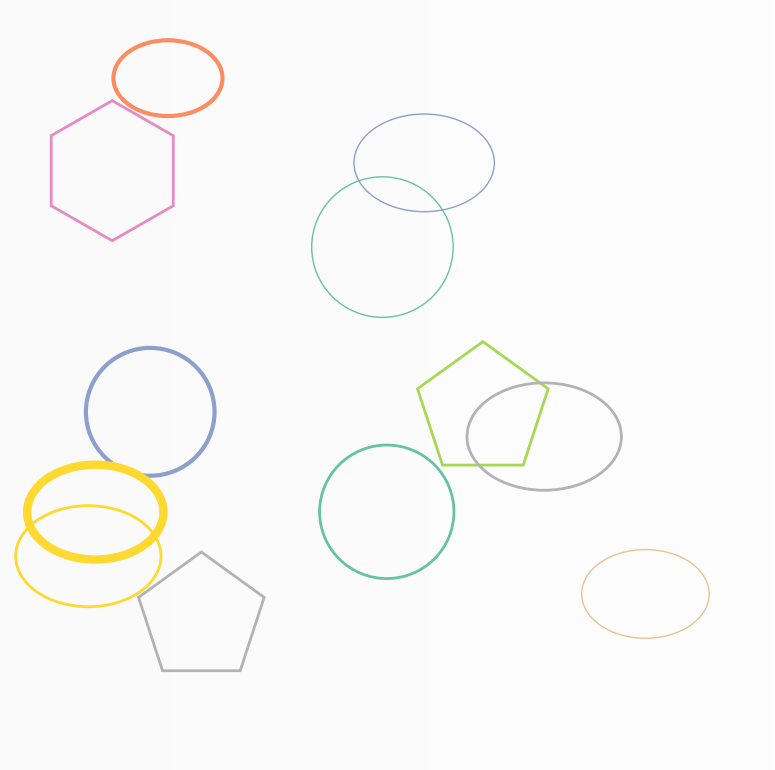[{"shape": "circle", "thickness": 0.5, "radius": 0.46, "center": [0.493, 0.679]}, {"shape": "circle", "thickness": 1, "radius": 0.43, "center": [0.499, 0.335]}, {"shape": "oval", "thickness": 1.5, "radius": 0.35, "center": [0.217, 0.898]}, {"shape": "circle", "thickness": 1.5, "radius": 0.41, "center": [0.194, 0.465]}, {"shape": "oval", "thickness": 0.5, "radius": 0.45, "center": [0.547, 0.788]}, {"shape": "hexagon", "thickness": 1, "radius": 0.45, "center": [0.145, 0.778]}, {"shape": "pentagon", "thickness": 1, "radius": 0.44, "center": [0.623, 0.468]}, {"shape": "oval", "thickness": 3, "radius": 0.44, "center": [0.123, 0.335]}, {"shape": "oval", "thickness": 1, "radius": 0.47, "center": [0.114, 0.278]}, {"shape": "oval", "thickness": 0.5, "radius": 0.41, "center": [0.833, 0.229]}, {"shape": "pentagon", "thickness": 1, "radius": 0.43, "center": [0.26, 0.198]}, {"shape": "oval", "thickness": 1, "radius": 0.5, "center": [0.702, 0.433]}]